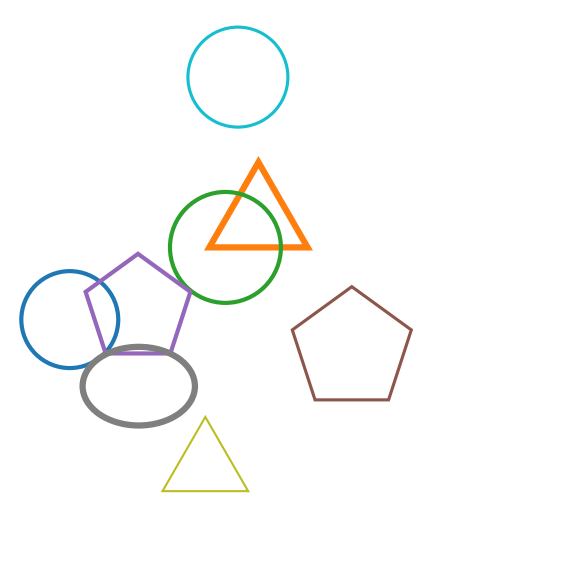[{"shape": "circle", "thickness": 2, "radius": 0.42, "center": [0.121, 0.446]}, {"shape": "triangle", "thickness": 3, "radius": 0.49, "center": [0.448, 0.62]}, {"shape": "circle", "thickness": 2, "radius": 0.48, "center": [0.39, 0.571]}, {"shape": "pentagon", "thickness": 2, "radius": 0.48, "center": [0.239, 0.464]}, {"shape": "pentagon", "thickness": 1.5, "radius": 0.54, "center": [0.609, 0.394]}, {"shape": "oval", "thickness": 3, "radius": 0.49, "center": [0.24, 0.33]}, {"shape": "triangle", "thickness": 1, "radius": 0.43, "center": [0.356, 0.191]}, {"shape": "circle", "thickness": 1.5, "radius": 0.43, "center": [0.412, 0.866]}]